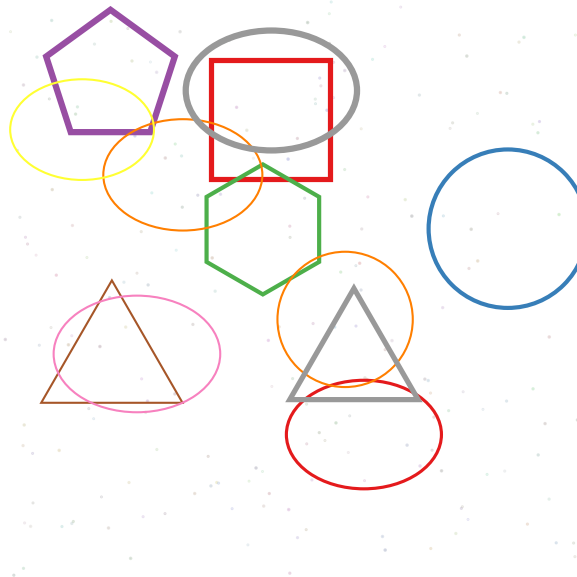[{"shape": "square", "thickness": 2.5, "radius": 0.52, "center": [0.468, 0.792]}, {"shape": "oval", "thickness": 1.5, "radius": 0.67, "center": [0.63, 0.247]}, {"shape": "circle", "thickness": 2, "radius": 0.69, "center": [0.879, 0.603]}, {"shape": "hexagon", "thickness": 2, "radius": 0.56, "center": [0.455, 0.602]}, {"shape": "pentagon", "thickness": 3, "radius": 0.59, "center": [0.191, 0.865]}, {"shape": "oval", "thickness": 1, "radius": 0.69, "center": [0.317, 0.696]}, {"shape": "circle", "thickness": 1, "radius": 0.59, "center": [0.598, 0.446]}, {"shape": "oval", "thickness": 1, "radius": 0.62, "center": [0.142, 0.775]}, {"shape": "triangle", "thickness": 1, "radius": 0.71, "center": [0.194, 0.372]}, {"shape": "oval", "thickness": 1, "radius": 0.72, "center": [0.237, 0.386]}, {"shape": "triangle", "thickness": 2.5, "radius": 0.64, "center": [0.613, 0.371]}, {"shape": "oval", "thickness": 3, "radius": 0.74, "center": [0.47, 0.842]}]